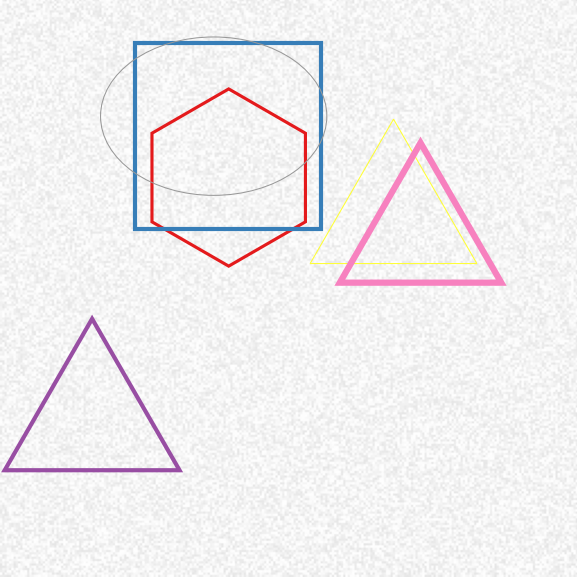[{"shape": "hexagon", "thickness": 1.5, "radius": 0.77, "center": [0.396, 0.692]}, {"shape": "square", "thickness": 2, "radius": 0.81, "center": [0.394, 0.763]}, {"shape": "triangle", "thickness": 2, "radius": 0.87, "center": [0.159, 0.272]}, {"shape": "triangle", "thickness": 0.5, "radius": 0.83, "center": [0.681, 0.626]}, {"shape": "triangle", "thickness": 3, "radius": 0.81, "center": [0.728, 0.59]}, {"shape": "oval", "thickness": 0.5, "radius": 0.98, "center": [0.37, 0.798]}]